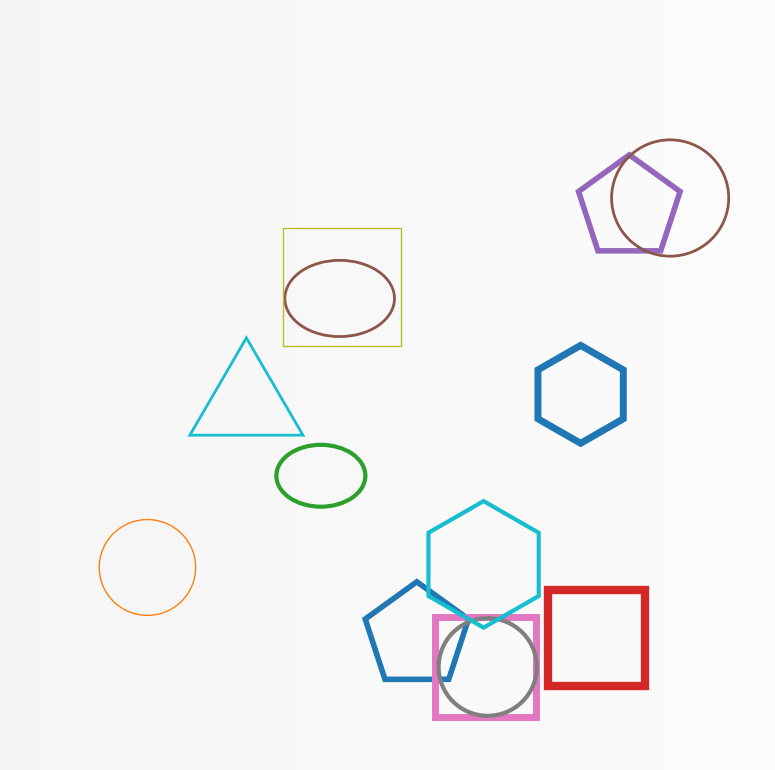[{"shape": "pentagon", "thickness": 2, "radius": 0.35, "center": [0.538, 0.174]}, {"shape": "hexagon", "thickness": 2.5, "radius": 0.32, "center": [0.749, 0.488]}, {"shape": "circle", "thickness": 0.5, "radius": 0.31, "center": [0.19, 0.263]}, {"shape": "oval", "thickness": 1.5, "radius": 0.29, "center": [0.414, 0.382]}, {"shape": "square", "thickness": 3, "radius": 0.31, "center": [0.77, 0.171]}, {"shape": "pentagon", "thickness": 2, "radius": 0.34, "center": [0.812, 0.73]}, {"shape": "circle", "thickness": 1, "radius": 0.38, "center": [0.865, 0.743]}, {"shape": "oval", "thickness": 1, "radius": 0.35, "center": [0.438, 0.612]}, {"shape": "square", "thickness": 2.5, "radius": 0.32, "center": [0.626, 0.134]}, {"shape": "circle", "thickness": 1.5, "radius": 0.32, "center": [0.629, 0.134]}, {"shape": "square", "thickness": 0.5, "radius": 0.38, "center": [0.441, 0.627]}, {"shape": "hexagon", "thickness": 1.5, "radius": 0.41, "center": [0.624, 0.267]}, {"shape": "triangle", "thickness": 1, "radius": 0.42, "center": [0.318, 0.477]}]